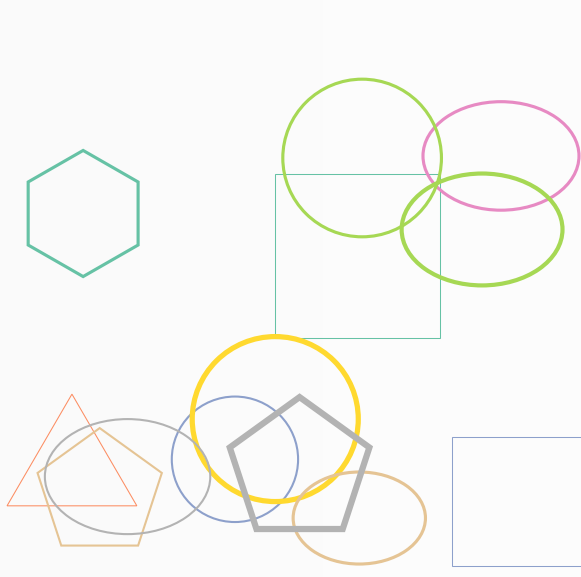[{"shape": "square", "thickness": 0.5, "radius": 0.71, "center": [0.615, 0.556]}, {"shape": "hexagon", "thickness": 1.5, "radius": 0.55, "center": [0.143, 0.629]}, {"shape": "triangle", "thickness": 0.5, "radius": 0.64, "center": [0.124, 0.188]}, {"shape": "circle", "thickness": 1, "radius": 0.54, "center": [0.404, 0.204]}, {"shape": "square", "thickness": 0.5, "radius": 0.56, "center": [0.889, 0.13]}, {"shape": "oval", "thickness": 1.5, "radius": 0.67, "center": [0.862, 0.729]}, {"shape": "oval", "thickness": 2, "radius": 0.69, "center": [0.829, 0.602]}, {"shape": "circle", "thickness": 1.5, "radius": 0.68, "center": [0.623, 0.726]}, {"shape": "circle", "thickness": 2.5, "radius": 0.71, "center": [0.474, 0.273]}, {"shape": "pentagon", "thickness": 1, "radius": 0.56, "center": [0.172, 0.145]}, {"shape": "oval", "thickness": 1.5, "radius": 0.57, "center": [0.618, 0.102]}, {"shape": "oval", "thickness": 1, "radius": 0.71, "center": [0.219, 0.174]}, {"shape": "pentagon", "thickness": 3, "radius": 0.63, "center": [0.515, 0.185]}]